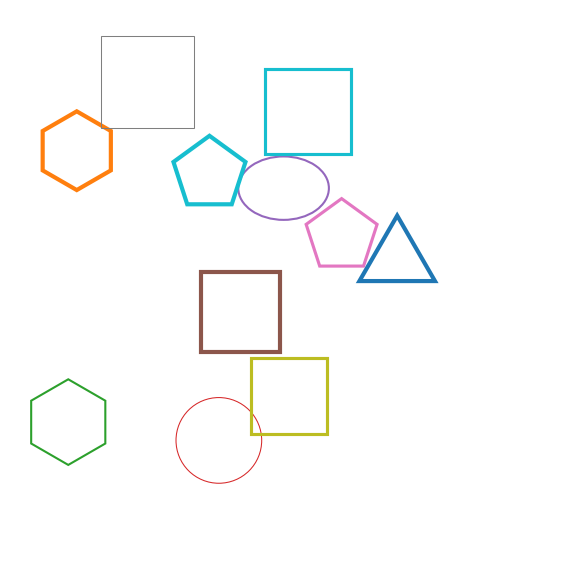[{"shape": "triangle", "thickness": 2, "radius": 0.38, "center": [0.688, 0.55]}, {"shape": "hexagon", "thickness": 2, "radius": 0.34, "center": [0.133, 0.738]}, {"shape": "hexagon", "thickness": 1, "radius": 0.37, "center": [0.118, 0.268]}, {"shape": "circle", "thickness": 0.5, "radius": 0.37, "center": [0.379, 0.237]}, {"shape": "oval", "thickness": 1, "radius": 0.39, "center": [0.491, 0.673]}, {"shape": "square", "thickness": 2, "radius": 0.35, "center": [0.416, 0.459]}, {"shape": "pentagon", "thickness": 1.5, "radius": 0.32, "center": [0.592, 0.591]}, {"shape": "square", "thickness": 0.5, "radius": 0.4, "center": [0.255, 0.857]}, {"shape": "square", "thickness": 1.5, "radius": 0.33, "center": [0.5, 0.314]}, {"shape": "square", "thickness": 1.5, "radius": 0.37, "center": [0.533, 0.806]}, {"shape": "pentagon", "thickness": 2, "radius": 0.33, "center": [0.363, 0.698]}]